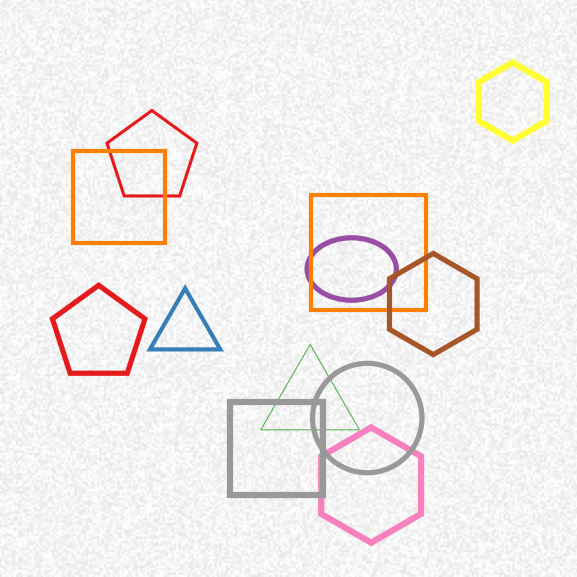[{"shape": "pentagon", "thickness": 1.5, "radius": 0.41, "center": [0.263, 0.726]}, {"shape": "pentagon", "thickness": 2.5, "radius": 0.42, "center": [0.171, 0.421]}, {"shape": "triangle", "thickness": 2, "radius": 0.35, "center": [0.321, 0.429]}, {"shape": "triangle", "thickness": 0.5, "radius": 0.49, "center": [0.537, 0.304]}, {"shape": "oval", "thickness": 2.5, "radius": 0.39, "center": [0.609, 0.533]}, {"shape": "square", "thickness": 2, "radius": 0.4, "center": [0.206, 0.658]}, {"shape": "square", "thickness": 2, "radius": 0.5, "center": [0.638, 0.561]}, {"shape": "hexagon", "thickness": 3, "radius": 0.34, "center": [0.888, 0.823]}, {"shape": "hexagon", "thickness": 2.5, "radius": 0.44, "center": [0.75, 0.473]}, {"shape": "hexagon", "thickness": 3, "radius": 0.5, "center": [0.643, 0.159]}, {"shape": "circle", "thickness": 2.5, "radius": 0.47, "center": [0.636, 0.275]}, {"shape": "square", "thickness": 3, "radius": 0.4, "center": [0.478, 0.222]}]